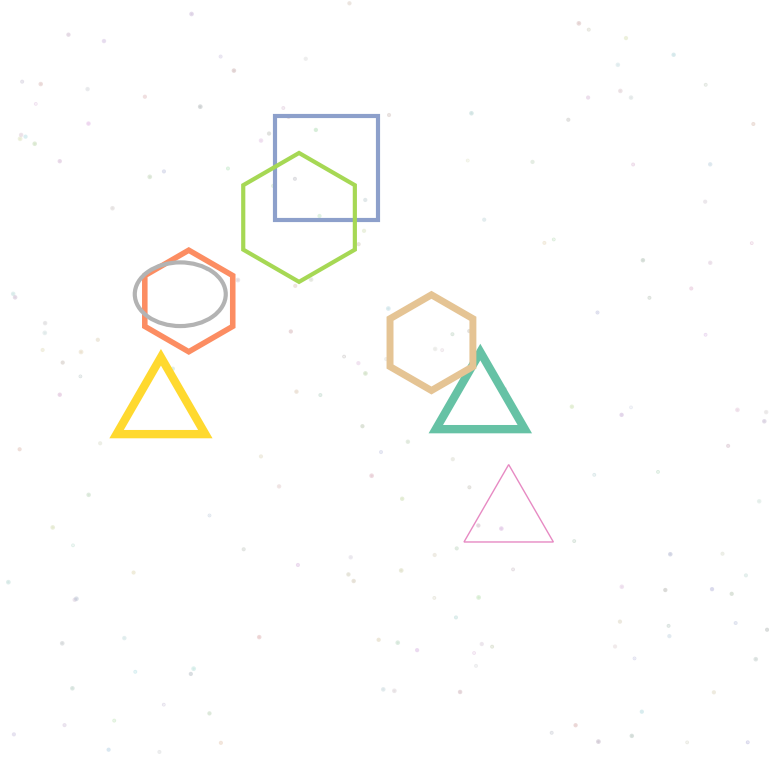[{"shape": "triangle", "thickness": 3, "radius": 0.33, "center": [0.624, 0.476]}, {"shape": "hexagon", "thickness": 2, "radius": 0.33, "center": [0.245, 0.609]}, {"shape": "square", "thickness": 1.5, "radius": 0.34, "center": [0.424, 0.782]}, {"shape": "triangle", "thickness": 0.5, "radius": 0.34, "center": [0.661, 0.33]}, {"shape": "hexagon", "thickness": 1.5, "radius": 0.42, "center": [0.388, 0.718]}, {"shape": "triangle", "thickness": 3, "radius": 0.33, "center": [0.209, 0.469]}, {"shape": "hexagon", "thickness": 2.5, "radius": 0.31, "center": [0.56, 0.555]}, {"shape": "oval", "thickness": 1.5, "radius": 0.3, "center": [0.234, 0.618]}]